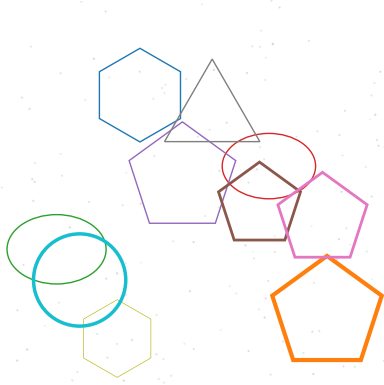[{"shape": "hexagon", "thickness": 1, "radius": 0.61, "center": [0.363, 0.753]}, {"shape": "pentagon", "thickness": 3, "radius": 0.75, "center": [0.849, 0.186]}, {"shape": "oval", "thickness": 1, "radius": 0.64, "center": [0.147, 0.352]}, {"shape": "oval", "thickness": 1, "radius": 0.61, "center": [0.698, 0.569]}, {"shape": "pentagon", "thickness": 1, "radius": 0.73, "center": [0.474, 0.538]}, {"shape": "pentagon", "thickness": 2, "radius": 0.56, "center": [0.674, 0.467]}, {"shape": "pentagon", "thickness": 2, "radius": 0.61, "center": [0.838, 0.431]}, {"shape": "triangle", "thickness": 1, "radius": 0.71, "center": [0.551, 0.704]}, {"shape": "hexagon", "thickness": 0.5, "radius": 0.5, "center": [0.304, 0.121]}, {"shape": "circle", "thickness": 2.5, "radius": 0.6, "center": [0.207, 0.273]}]